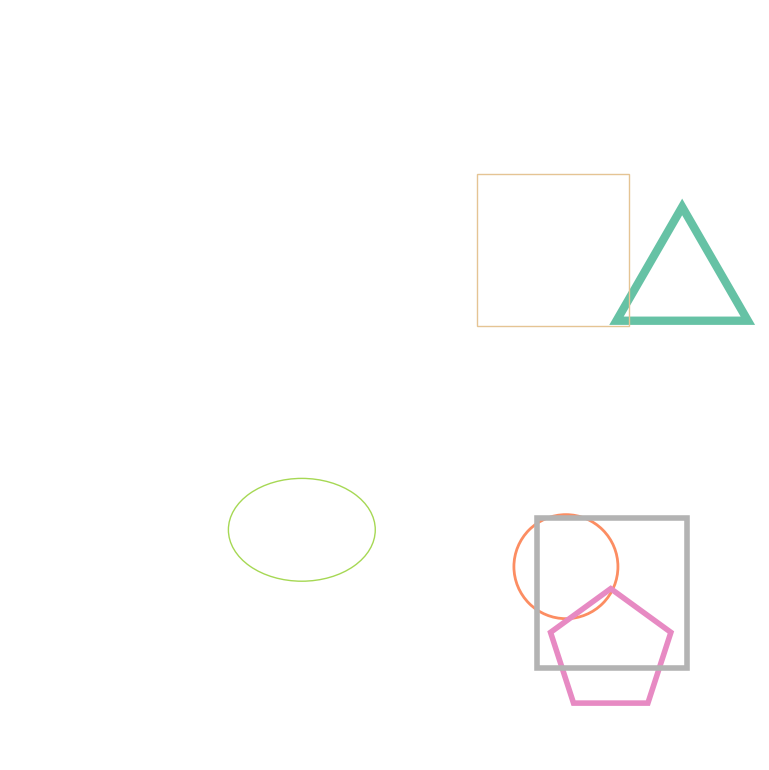[{"shape": "triangle", "thickness": 3, "radius": 0.49, "center": [0.886, 0.633]}, {"shape": "circle", "thickness": 1, "radius": 0.34, "center": [0.735, 0.264]}, {"shape": "pentagon", "thickness": 2, "radius": 0.41, "center": [0.793, 0.153]}, {"shape": "oval", "thickness": 0.5, "radius": 0.48, "center": [0.392, 0.312]}, {"shape": "square", "thickness": 0.5, "radius": 0.49, "center": [0.718, 0.675]}, {"shape": "square", "thickness": 2, "radius": 0.49, "center": [0.794, 0.23]}]